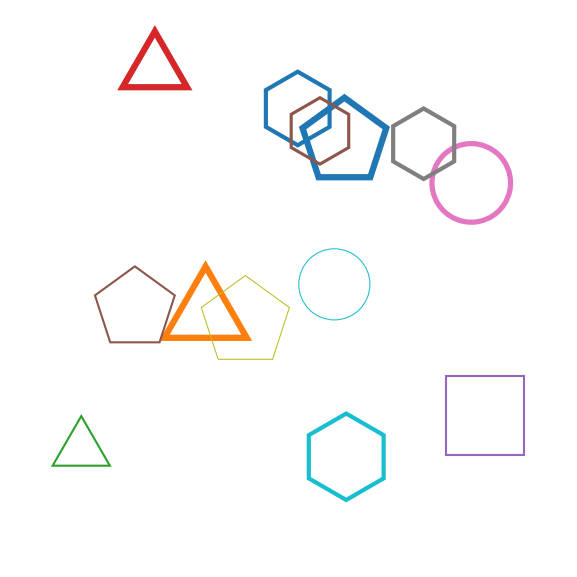[{"shape": "pentagon", "thickness": 3, "radius": 0.38, "center": [0.596, 0.754]}, {"shape": "hexagon", "thickness": 2, "radius": 0.32, "center": [0.516, 0.811]}, {"shape": "triangle", "thickness": 3, "radius": 0.41, "center": [0.356, 0.455]}, {"shape": "triangle", "thickness": 1, "radius": 0.29, "center": [0.141, 0.221]}, {"shape": "triangle", "thickness": 3, "radius": 0.32, "center": [0.268, 0.88]}, {"shape": "square", "thickness": 1, "radius": 0.34, "center": [0.84, 0.279]}, {"shape": "hexagon", "thickness": 1.5, "radius": 0.29, "center": [0.554, 0.772]}, {"shape": "pentagon", "thickness": 1, "radius": 0.36, "center": [0.234, 0.465]}, {"shape": "circle", "thickness": 2.5, "radius": 0.34, "center": [0.816, 0.682]}, {"shape": "hexagon", "thickness": 2, "radius": 0.31, "center": [0.734, 0.75]}, {"shape": "pentagon", "thickness": 0.5, "radius": 0.4, "center": [0.425, 0.442]}, {"shape": "hexagon", "thickness": 2, "radius": 0.37, "center": [0.6, 0.208]}, {"shape": "circle", "thickness": 0.5, "radius": 0.31, "center": [0.579, 0.507]}]